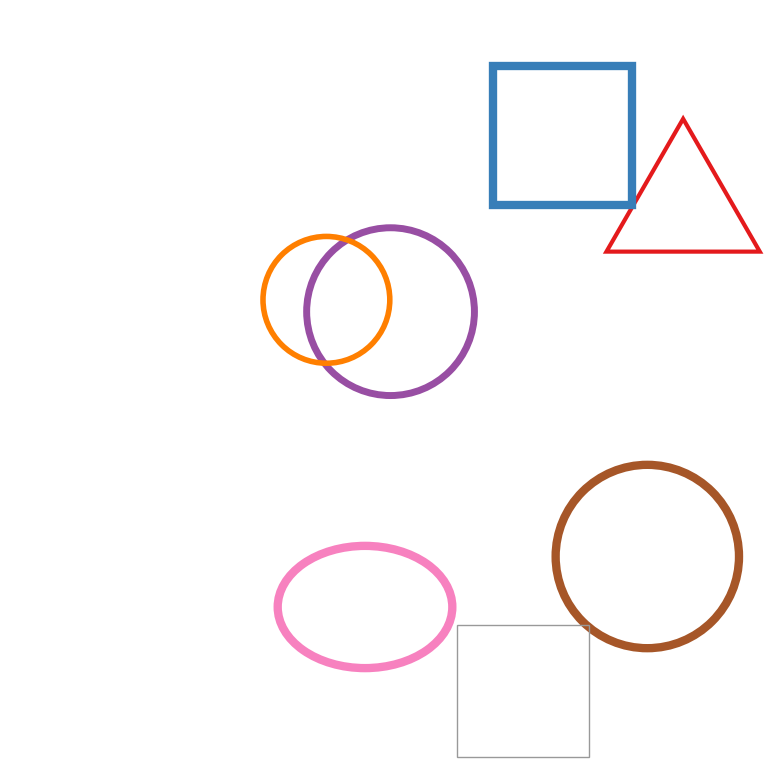[{"shape": "triangle", "thickness": 1.5, "radius": 0.57, "center": [0.887, 0.731]}, {"shape": "square", "thickness": 3, "radius": 0.45, "center": [0.731, 0.824]}, {"shape": "circle", "thickness": 2.5, "radius": 0.54, "center": [0.507, 0.595]}, {"shape": "circle", "thickness": 2, "radius": 0.41, "center": [0.424, 0.611]}, {"shape": "circle", "thickness": 3, "radius": 0.6, "center": [0.841, 0.277]}, {"shape": "oval", "thickness": 3, "radius": 0.57, "center": [0.474, 0.212]}, {"shape": "square", "thickness": 0.5, "radius": 0.43, "center": [0.679, 0.103]}]